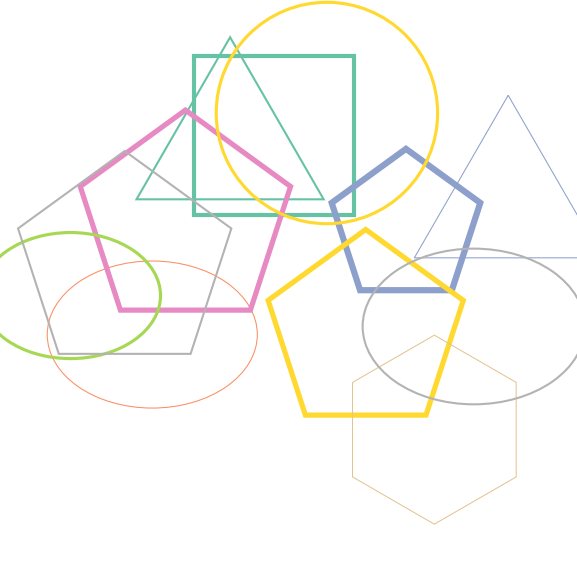[{"shape": "triangle", "thickness": 1, "radius": 0.94, "center": [0.398, 0.748]}, {"shape": "square", "thickness": 2, "radius": 0.69, "center": [0.474, 0.764]}, {"shape": "oval", "thickness": 0.5, "radius": 0.91, "center": [0.264, 0.42]}, {"shape": "triangle", "thickness": 0.5, "radius": 0.94, "center": [0.88, 0.646]}, {"shape": "pentagon", "thickness": 3, "radius": 0.68, "center": [0.703, 0.606]}, {"shape": "pentagon", "thickness": 2.5, "radius": 0.96, "center": [0.321, 0.617]}, {"shape": "oval", "thickness": 1.5, "radius": 0.78, "center": [0.122, 0.487]}, {"shape": "circle", "thickness": 1.5, "radius": 0.96, "center": [0.566, 0.803]}, {"shape": "pentagon", "thickness": 2.5, "radius": 0.89, "center": [0.633, 0.424]}, {"shape": "hexagon", "thickness": 0.5, "radius": 0.82, "center": [0.752, 0.255]}, {"shape": "pentagon", "thickness": 1, "radius": 0.97, "center": [0.216, 0.543]}, {"shape": "oval", "thickness": 1, "radius": 0.96, "center": [0.82, 0.434]}]